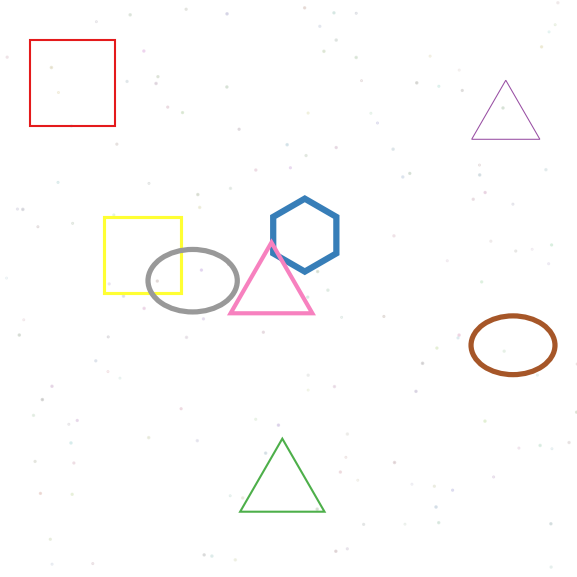[{"shape": "square", "thickness": 1, "radius": 0.37, "center": [0.126, 0.855]}, {"shape": "hexagon", "thickness": 3, "radius": 0.32, "center": [0.528, 0.592]}, {"shape": "triangle", "thickness": 1, "radius": 0.42, "center": [0.489, 0.155]}, {"shape": "triangle", "thickness": 0.5, "radius": 0.34, "center": [0.876, 0.792]}, {"shape": "square", "thickness": 1.5, "radius": 0.33, "center": [0.246, 0.558]}, {"shape": "oval", "thickness": 2.5, "radius": 0.36, "center": [0.888, 0.401]}, {"shape": "triangle", "thickness": 2, "radius": 0.41, "center": [0.47, 0.498]}, {"shape": "oval", "thickness": 2.5, "radius": 0.39, "center": [0.334, 0.513]}]